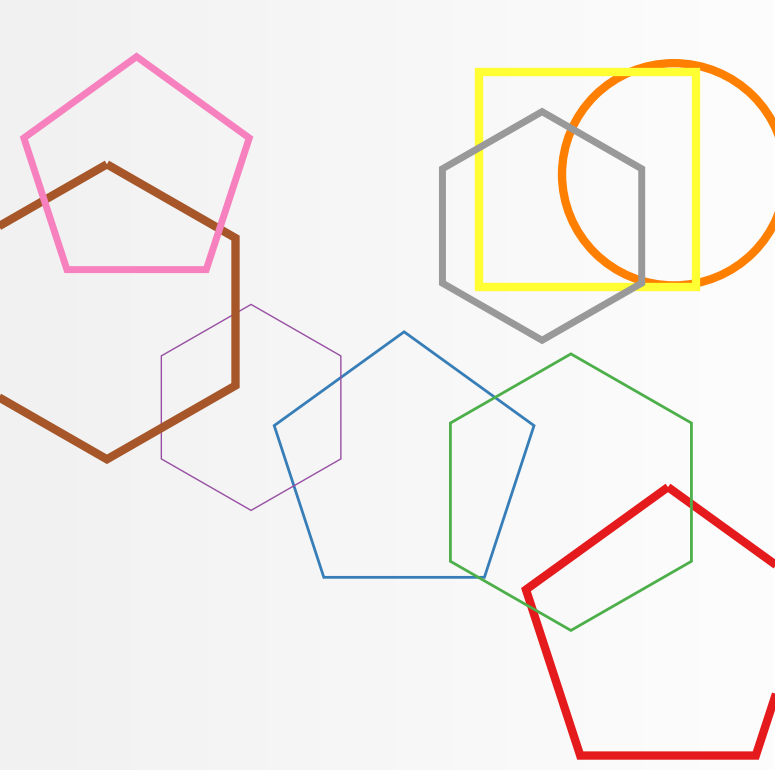[{"shape": "pentagon", "thickness": 3, "radius": 0.96, "center": [0.862, 0.175]}, {"shape": "pentagon", "thickness": 1, "radius": 0.88, "center": [0.521, 0.393]}, {"shape": "hexagon", "thickness": 1, "radius": 0.9, "center": [0.737, 0.361]}, {"shape": "hexagon", "thickness": 0.5, "radius": 0.67, "center": [0.324, 0.471]}, {"shape": "circle", "thickness": 3, "radius": 0.72, "center": [0.87, 0.774]}, {"shape": "square", "thickness": 3, "radius": 0.7, "center": [0.758, 0.767]}, {"shape": "hexagon", "thickness": 3, "radius": 0.96, "center": [0.138, 0.595]}, {"shape": "pentagon", "thickness": 2.5, "radius": 0.76, "center": [0.176, 0.774]}, {"shape": "hexagon", "thickness": 2.5, "radius": 0.74, "center": [0.699, 0.707]}]